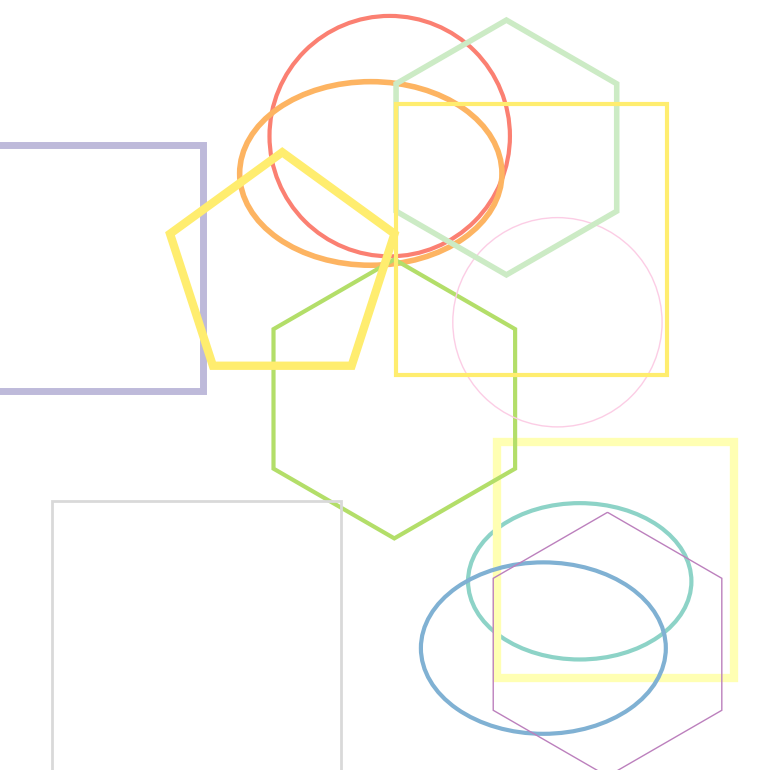[{"shape": "oval", "thickness": 1.5, "radius": 0.73, "center": [0.753, 0.245]}, {"shape": "square", "thickness": 3, "radius": 0.77, "center": [0.799, 0.273]}, {"shape": "square", "thickness": 2.5, "radius": 0.8, "center": [0.103, 0.652]}, {"shape": "circle", "thickness": 1.5, "radius": 0.78, "center": [0.506, 0.823]}, {"shape": "oval", "thickness": 1.5, "radius": 0.8, "center": [0.706, 0.158]}, {"shape": "oval", "thickness": 2, "radius": 0.85, "center": [0.482, 0.775]}, {"shape": "hexagon", "thickness": 1.5, "radius": 0.91, "center": [0.512, 0.482]}, {"shape": "circle", "thickness": 0.5, "radius": 0.68, "center": [0.724, 0.581]}, {"shape": "square", "thickness": 1, "radius": 0.94, "center": [0.255, 0.161]}, {"shape": "hexagon", "thickness": 0.5, "radius": 0.86, "center": [0.789, 0.163]}, {"shape": "hexagon", "thickness": 2, "radius": 0.83, "center": [0.658, 0.808]}, {"shape": "square", "thickness": 1.5, "radius": 0.88, "center": [0.691, 0.689]}, {"shape": "pentagon", "thickness": 3, "radius": 0.77, "center": [0.367, 0.649]}]